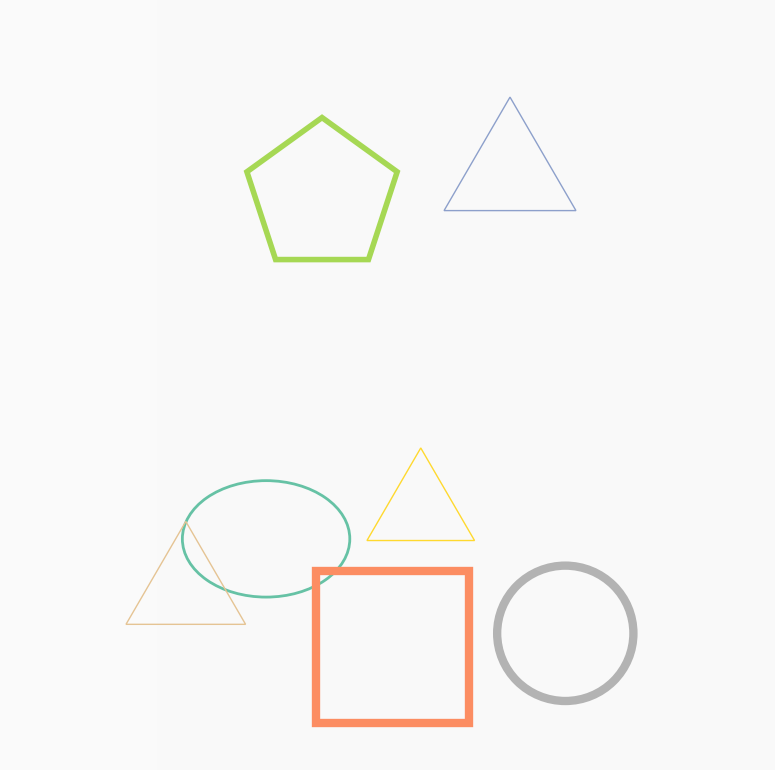[{"shape": "oval", "thickness": 1, "radius": 0.54, "center": [0.343, 0.3]}, {"shape": "square", "thickness": 3, "radius": 0.49, "center": [0.506, 0.16]}, {"shape": "triangle", "thickness": 0.5, "radius": 0.49, "center": [0.658, 0.776]}, {"shape": "pentagon", "thickness": 2, "radius": 0.51, "center": [0.416, 0.745]}, {"shape": "triangle", "thickness": 0.5, "radius": 0.4, "center": [0.543, 0.338]}, {"shape": "triangle", "thickness": 0.5, "radius": 0.45, "center": [0.24, 0.234]}, {"shape": "circle", "thickness": 3, "radius": 0.44, "center": [0.729, 0.178]}]